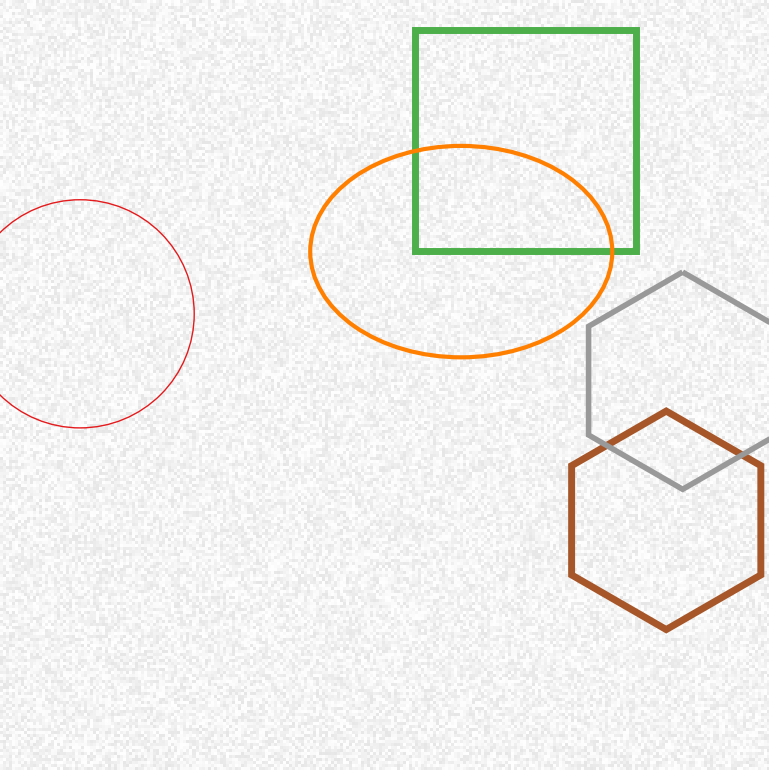[{"shape": "circle", "thickness": 0.5, "radius": 0.74, "center": [0.104, 0.592]}, {"shape": "square", "thickness": 2.5, "radius": 0.72, "center": [0.683, 0.817]}, {"shape": "oval", "thickness": 1.5, "radius": 0.98, "center": [0.599, 0.673]}, {"shape": "hexagon", "thickness": 2.5, "radius": 0.71, "center": [0.865, 0.324]}, {"shape": "hexagon", "thickness": 2, "radius": 0.71, "center": [0.887, 0.506]}]